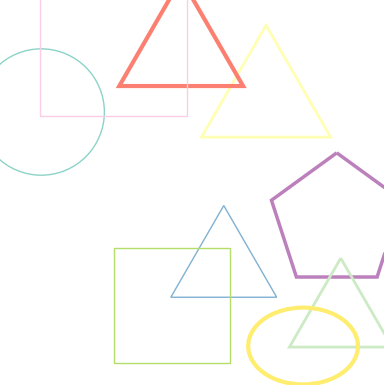[{"shape": "circle", "thickness": 1, "radius": 0.82, "center": [0.107, 0.709]}, {"shape": "triangle", "thickness": 2, "radius": 0.97, "center": [0.691, 0.741]}, {"shape": "triangle", "thickness": 3, "radius": 0.93, "center": [0.471, 0.869]}, {"shape": "triangle", "thickness": 1, "radius": 0.79, "center": [0.581, 0.307]}, {"shape": "square", "thickness": 1, "radius": 0.75, "center": [0.447, 0.207]}, {"shape": "square", "thickness": 1, "radius": 0.96, "center": [0.296, 0.89]}, {"shape": "pentagon", "thickness": 2.5, "radius": 0.89, "center": [0.875, 0.425]}, {"shape": "triangle", "thickness": 2, "radius": 0.77, "center": [0.885, 0.176]}, {"shape": "oval", "thickness": 3, "radius": 0.71, "center": [0.787, 0.101]}]